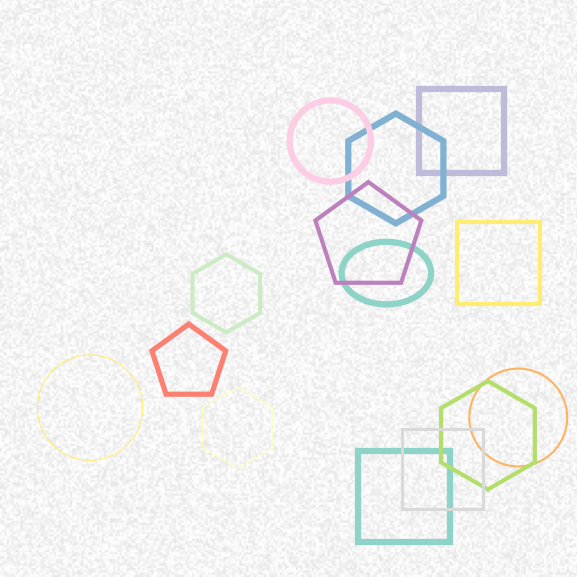[{"shape": "square", "thickness": 3, "radius": 0.4, "center": [0.699, 0.14]}, {"shape": "oval", "thickness": 3, "radius": 0.39, "center": [0.669, 0.526]}, {"shape": "hexagon", "thickness": 0.5, "radius": 0.35, "center": [0.412, 0.258]}, {"shape": "square", "thickness": 3, "radius": 0.37, "center": [0.799, 0.772]}, {"shape": "pentagon", "thickness": 2.5, "radius": 0.34, "center": [0.327, 0.371]}, {"shape": "hexagon", "thickness": 3, "radius": 0.48, "center": [0.685, 0.707]}, {"shape": "circle", "thickness": 1, "radius": 0.42, "center": [0.897, 0.276]}, {"shape": "hexagon", "thickness": 2, "radius": 0.47, "center": [0.845, 0.245]}, {"shape": "circle", "thickness": 3, "radius": 0.35, "center": [0.572, 0.755]}, {"shape": "square", "thickness": 1.5, "radius": 0.35, "center": [0.766, 0.187]}, {"shape": "pentagon", "thickness": 2, "radius": 0.48, "center": [0.638, 0.588]}, {"shape": "hexagon", "thickness": 2, "radius": 0.34, "center": [0.392, 0.491]}, {"shape": "circle", "thickness": 0.5, "radius": 0.46, "center": [0.156, 0.293]}, {"shape": "square", "thickness": 2, "radius": 0.36, "center": [0.863, 0.544]}]